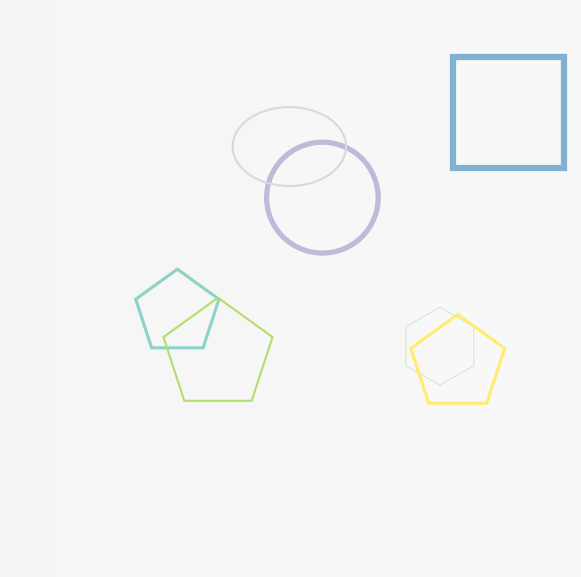[{"shape": "pentagon", "thickness": 1.5, "radius": 0.38, "center": [0.305, 0.458]}, {"shape": "circle", "thickness": 2.5, "radius": 0.48, "center": [0.555, 0.657]}, {"shape": "square", "thickness": 3, "radius": 0.48, "center": [0.875, 0.805]}, {"shape": "pentagon", "thickness": 1, "radius": 0.49, "center": [0.375, 0.385]}, {"shape": "oval", "thickness": 1, "radius": 0.49, "center": [0.498, 0.745]}, {"shape": "hexagon", "thickness": 0.5, "radius": 0.34, "center": [0.757, 0.4]}, {"shape": "pentagon", "thickness": 1.5, "radius": 0.42, "center": [0.787, 0.37]}]